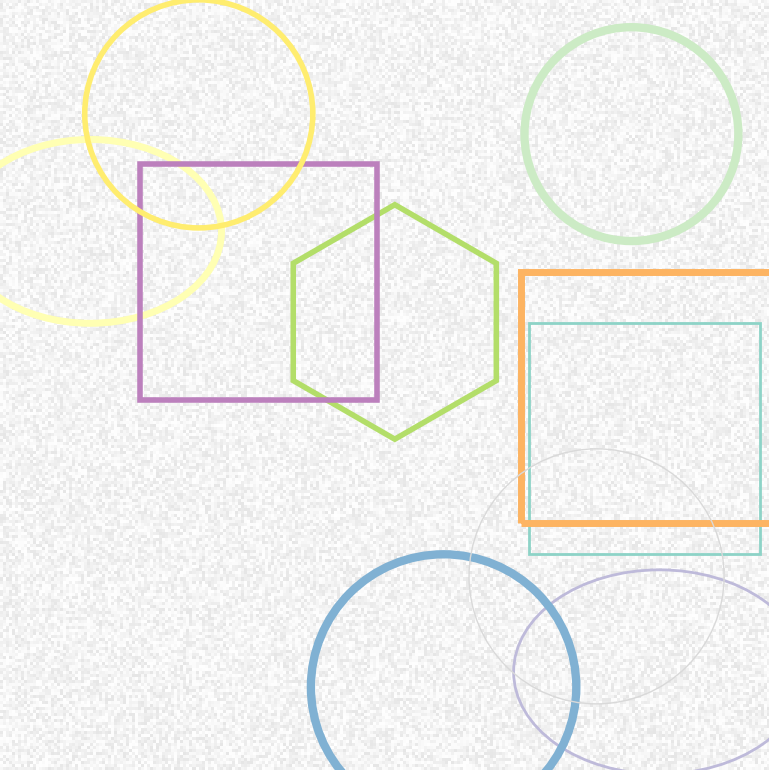[{"shape": "square", "thickness": 1, "radius": 0.75, "center": [0.837, 0.431]}, {"shape": "oval", "thickness": 2.5, "radius": 0.85, "center": [0.117, 0.7]}, {"shape": "oval", "thickness": 1, "radius": 0.95, "center": [0.856, 0.127]}, {"shape": "circle", "thickness": 3, "radius": 0.86, "center": [0.576, 0.108]}, {"shape": "square", "thickness": 2.5, "radius": 0.81, "center": [0.84, 0.484]}, {"shape": "hexagon", "thickness": 2, "radius": 0.76, "center": [0.513, 0.582]}, {"shape": "circle", "thickness": 0.5, "radius": 0.83, "center": [0.775, 0.251]}, {"shape": "square", "thickness": 2, "radius": 0.77, "center": [0.335, 0.634]}, {"shape": "circle", "thickness": 3, "radius": 0.69, "center": [0.82, 0.826]}, {"shape": "circle", "thickness": 2, "radius": 0.74, "center": [0.258, 0.852]}]